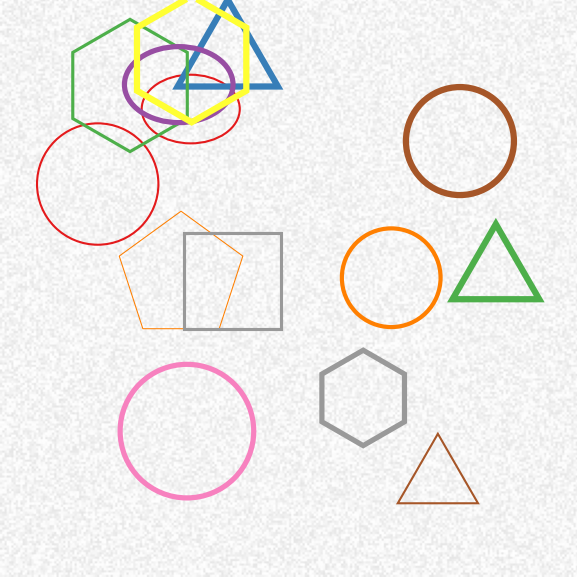[{"shape": "circle", "thickness": 1, "radius": 0.53, "center": [0.169, 0.68]}, {"shape": "oval", "thickness": 1, "radius": 0.42, "center": [0.33, 0.81]}, {"shape": "triangle", "thickness": 3, "radius": 0.5, "center": [0.394, 0.899]}, {"shape": "triangle", "thickness": 3, "radius": 0.43, "center": [0.859, 0.524]}, {"shape": "hexagon", "thickness": 1.5, "radius": 0.57, "center": [0.225, 0.851]}, {"shape": "oval", "thickness": 2.5, "radius": 0.47, "center": [0.31, 0.853]}, {"shape": "circle", "thickness": 2, "radius": 0.43, "center": [0.677, 0.518]}, {"shape": "pentagon", "thickness": 0.5, "radius": 0.56, "center": [0.313, 0.521]}, {"shape": "hexagon", "thickness": 3, "radius": 0.55, "center": [0.332, 0.897]}, {"shape": "circle", "thickness": 3, "radius": 0.47, "center": [0.796, 0.755]}, {"shape": "triangle", "thickness": 1, "radius": 0.4, "center": [0.758, 0.168]}, {"shape": "circle", "thickness": 2.5, "radius": 0.58, "center": [0.324, 0.253]}, {"shape": "hexagon", "thickness": 2.5, "radius": 0.41, "center": [0.629, 0.31]}, {"shape": "square", "thickness": 1.5, "radius": 0.42, "center": [0.403, 0.512]}]